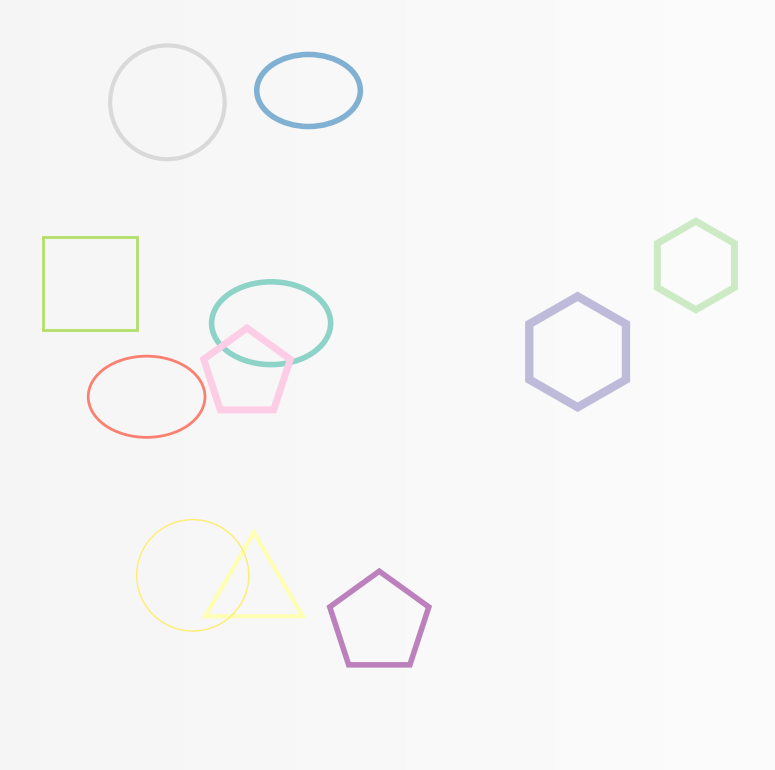[{"shape": "oval", "thickness": 2, "radius": 0.38, "center": [0.35, 0.58]}, {"shape": "triangle", "thickness": 1.5, "radius": 0.36, "center": [0.328, 0.236]}, {"shape": "hexagon", "thickness": 3, "radius": 0.36, "center": [0.745, 0.543]}, {"shape": "oval", "thickness": 1, "radius": 0.38, "center": [0.189, 0.485]}, {"shape": "oval", "thickness": 2, "radius": 0.33, "center": [0.398, 0.882]}, {"shape": "square", "thickness": 1, "radius": 0.3, "center": [0.116, 0.632]}, {"shape": "pentagon", "thickness": 2.5, "radius": 0.29, "center": [0.319, 0.515]}, {"shape": "circle", "thickness": 1.5, "radius": 0.37, "center": [0.216, 0.867]}, {"shape": "pentagon", "thickness": 2, "radius": 0.34, "center": [0.489, 0.191]}, {"shape": "hexagon", "thickness": 2.5, "radius": 0.29, "center": [0.898, 0.655]}, {"shape": "circle", "thickness": 0.5, "radius": 0.36, "center": [0.249, 0.253]}]